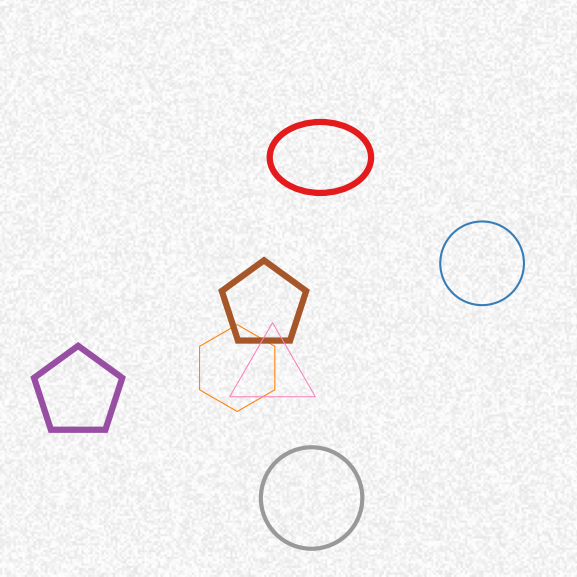[{"shape": "oval", "thickness": 3, "radius": 0.44, "center": [0.555, 0.726]}, {"shape": "circle", "thickness": 1, "radius": 0.36, "center": [0.835, 0.543]}, {"shape": "pentagon", "thickness": 3, "radius": 0.4, "center": [0.135, 0.32]}, {"shape": "hexagon", "thickness": 0.5, "radius": 0.38, "center": [0.411, 0.362]}, {"shape": "pentagon", "thickness": 3, "radius": 0.38, "center": [0.457, 0.472]}, {"shape": "triangle", "thickness": 0.5, "radius": 0.43, "center": [0.472, 0.355]}, {"shape": "circle", "thickness": 2, "radius": 0.44, "center": [0.54, 0.137]}]